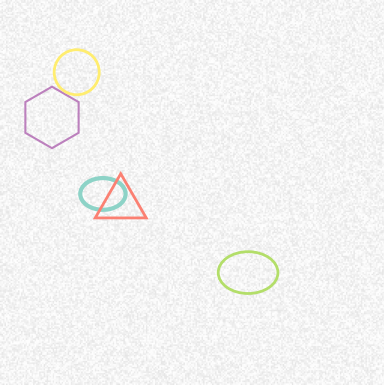[{"shape": "oval", "thickness": 3, "radius": 0.29, "center": [0.267, 0.496]}, {"shape": "triangle", "thickness": 2, "radius": 0.38, "center": [0.314, 0.472]}, {"shape": "oval", "thickness": 2, "radius": 0.39, "center": [0.644, 0.292]}, {"shape": "hexagon", "thickness": 1.5, "radius": 0.4, "center": [0.135, 0.695]}, {"shape": "circle", "thickness": 2, "radius": 0.29, "center": [0.199, 0.812]}]